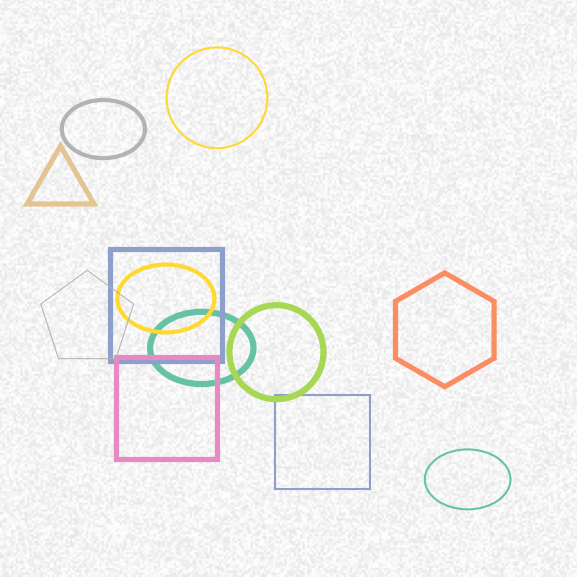[{"shape": "oval", "thickness": 1, "radius": 0.37, "center": [0.81, 0.169]}, {"shape": "oval", "thickness": 3, "radius": 0.45, "center": [0.349, 0.397]}, {"shape": "hexagon", "thickness": 2.5, "radius": 0.49, "center": [0.77, 0.428]}, {"shape": "square", "thickness": 2.5, "radius": 0.48, "center": [0.288, 0.471]}, {"shape": "square", "thickness": 1, "radius": 0.41, "center": [0.559, 0.233]}, {"shape": "square", "thickness": 2.5, "radius": 0.44, "center": [0.288, 0.293]}, {"shape": "circle", "thickness": 3, "radius": 0.41, "center": [0.479, 0.389]}, {"shape": "circle", "thickness": 1, "radius": 0.44, "center": [0.376, 0.83]}, {"shape": "oval", "thickness": 2, "radius": 0.42, "center": [0.287, 0.482]}, {"shape": "triangle", "thickness": 2.5, "radius": 0.33, "center": [0.105, 0.679]}, {"shape": "pentagon", "thickness": 0.5, "radius": 0.42, "center": [0.151, 0.446]}, {"shape": "oval", "thickness": 2, "radius": 0.36, "center": [0.179, 0.776]}]